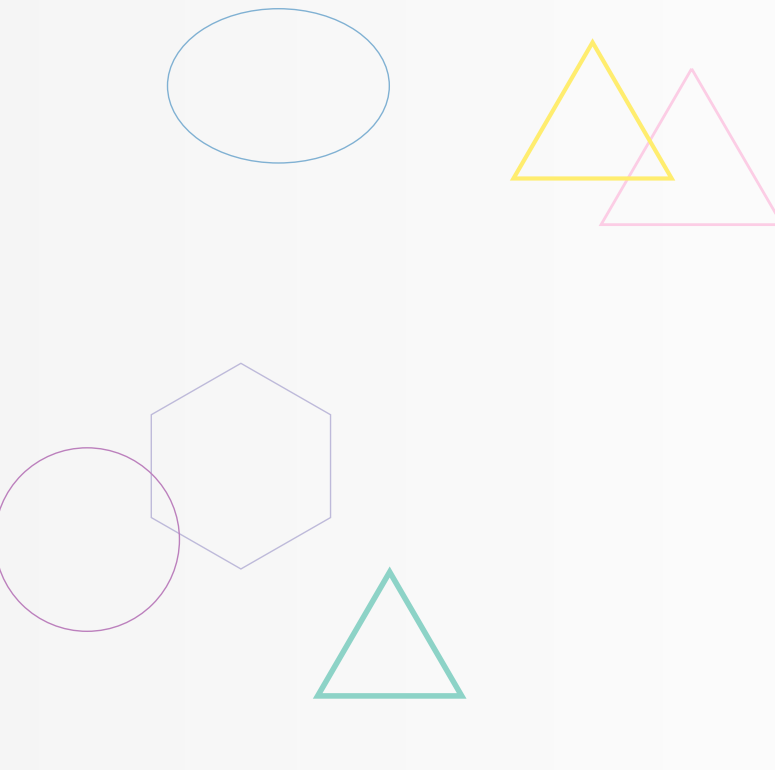[{"shape": "triangle", "thickness": 2, "radius": 0.54, "center": [0.503, 0.15]}, {"shape": "hexagon", "thickness": 0.5, "radius": 0.67, "center": [0.311, 0.395]}, {"shape": "oval", "thickness": 0.5, "radius": 0.72, "center": [0.359, 0.889]}, {"shape": "triangle", "thickness": 1, "radius": 0.67, "center": [0.892, 0.776]}, {"shape": "circle", "thickness": 0.5, "radius": 0.6, "center": [0.112, 0.299]}, {"shape": "triangle", "thickness": 1.5, "radius": 0.59, "center": [0.765, 0.827]}]